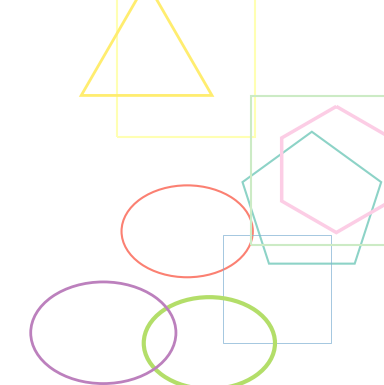[{"shape": "pentagon", "thickness": 1.5, "radius": 0.95, "center": [0.81, 0.468]}, {"shape": "square", "thickness": 1.5, "radius": 0.9, "center": [0.482, 0.824]}, {"shape": "oval", "thickness": 1.5, "radius": 0.85, "center": [0.486, 0.399]}, {"shape": "square", "thickness": 0.5, "radius": 0.7, "center": [0.719, 0.249]}, {"shape": "oval", "thickness": 3, "radius": 0.85, "center": [0.544, 0.109]}, {"shape": "hexagon", "thickness": 2.5, "radius": 0.82, "center": [0.874, 0.56]}, {"shape": "oval", "thickness": 2, "radius": 0.94, "center": [0.268, 0.136]}, {"shape": "square", "thickness": 1.5, "radius": 0.97, "center": [0.846, 0.558]}, {"shape": "triangle", "thickness": 2, "radius": 0.98, "center": [0.381, 0.85]}]